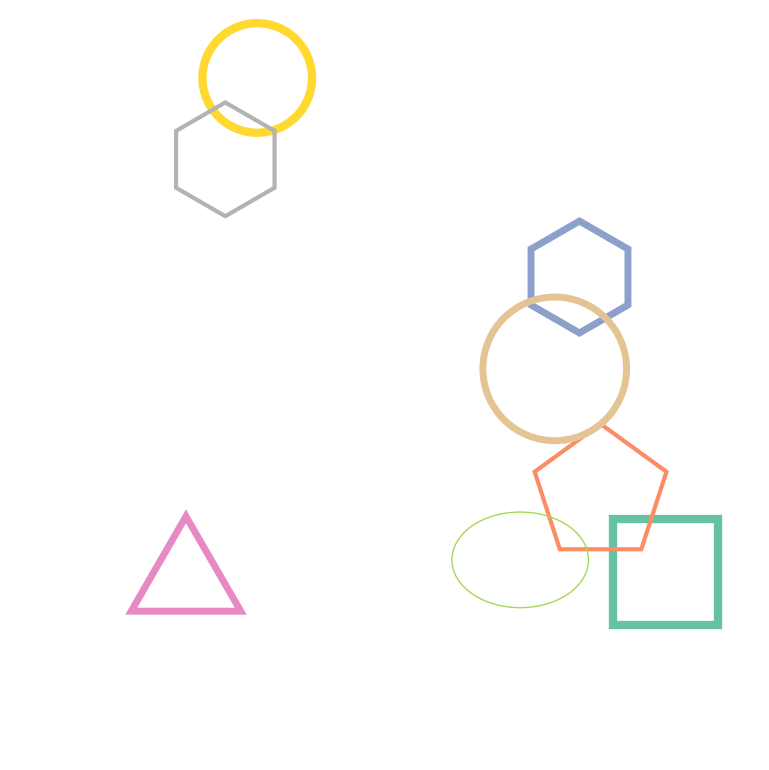[{"shape": "square", "thickness": 3, "radius": 0.34, "center": [0.864, 0.257]}, {"shape": "pentagon", "thickness": 1.5, "radius": 0.45, "center": [0.78, 0.359]}, {"shape": "hexagon", "thickness": 2.5, "radius": 0.36, "center": [0.753, 0.64]}, {"shape": "triangle", "thickness": 2.5, "radius": 0.41, "center": [0.242, 0.247]}, {"shape": "oval", "thickness": 0.5, "radius": 0.44, "center": [0.676, 0.273]}, {"shape": "circle", "thickness": 3, "radius": 0.36, "center": [0.334, 0.899]}, {"shape": "circle", "thickness": 2.5, "radius": 0.47, "center": [0.72, 0.521]}, {"shape": "hexagon", "thickness": 1.5, "radius": 0.37, "center": [0.293, 0.793]}]